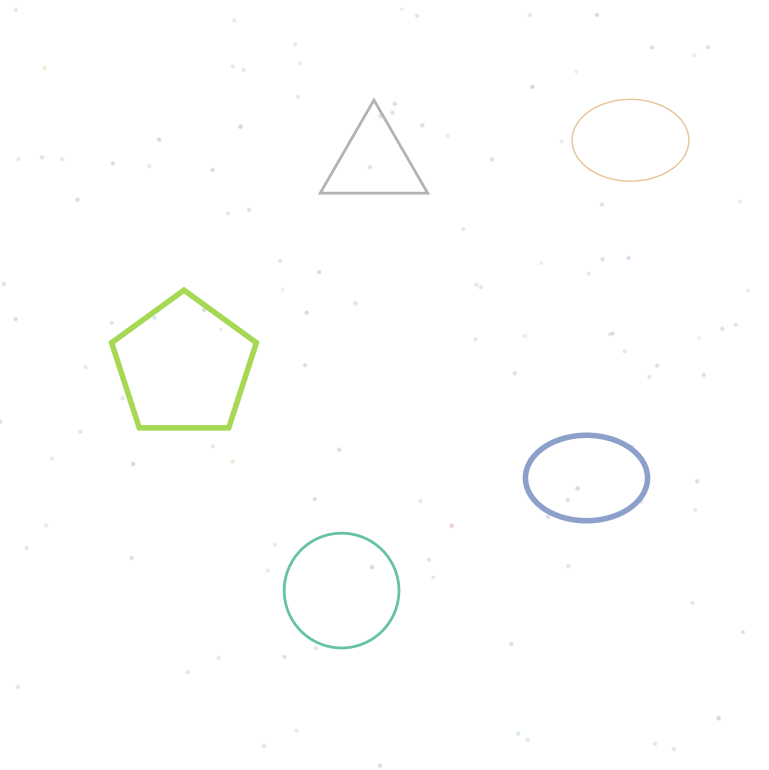[{"shape": "circle", "thickness": 1, "radius": 0.37, "center": [0.444, 0.233]}, {"shape": "oval", "thickness": 2, "radius": 0.4, "center": [0.762, 0.379]}, {"shape": "pentagon", "thickness": 2, "radius": 0.49, "center": [0.239, 0.524]}, {"shape": "oval", "thickness": 0.5, "radius": 0.38, "center": [0.819, 0.818]}, {"shape": "triangle", "thickness": 1, "radius": 0.4, "center": [0.486, 0.789]}]